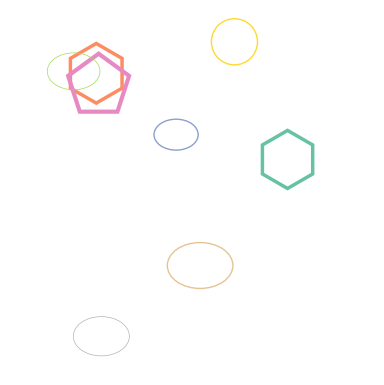[{"shape": "hexagon", "thickness": 2.5, "radius": 0.38, "center": [0.747, 0.586]}, {"shape": "hexagon", "thickness": 2.5, "radius": 0.39, "center": [0.25, 0.81]}, {"shape": "oval", "thickness": 1, "radius": 0.29, "center": [0.457, 0.65]}, {"shape": "pentagon", "thickness": 3, "radius": 0.42, "center": [0.256, 0.777]}, {"shape": "oval", "thickness": 0.5, "radius": 0.34, "center": [0.191, 0.815]}, {"shape": "circle", "thickness": 1, "radius": 0.3, "center": [0.609, 0.891]}, {"shape": "oval", "thickness": 1, "radius": 0.43, "center": [0.52, 0.31]}, {"shape": "oval", "thickness": 0.5, "radius": 0.36, "center": [0.263, 0.127]}]